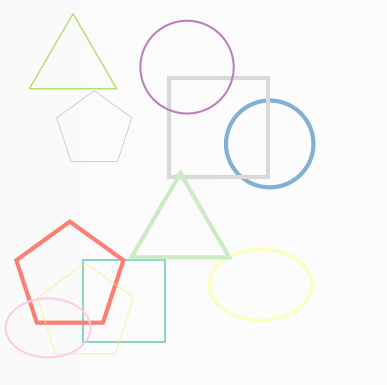[{"shape": "square", "thickness": 1.5, "radius": 0.53, "center": [0.32, 0.217]}, {"shape": "oval", "thickness": 2, "radius": 0.66, "center": [0.673, 0.26]}, {"shape": "pentagon", "thickness": 0.5, "radius": 0.51, "center": [0.243, 0.663]}, {"shape": "pentagon", "thickness": 3, "radius": 0.73, "center": [0.18, 0.279]}, {"shape": "circle", "thickness": 3, "radius": 0.56, "center": [0.696, 0.626]}, {"shape": "triangle", "thickness": 1, "radius": 0.65, "center": [0.189, 0.835]}, {"shape": "oval", "thickness": 1.5, "radius": 0.55, "center": [0.124, 0.148]}, {"shape": "square", "thickness": 3, "radius": 0.64, "center": [0.565, 0.668]}, {"shape": "circle", "thickness": 1.5, "radius": 0.6, "center": [0.483, 0.826]}, {"shape": "triangle", "thickness": 3, "radius": 0.73, "center": [0.466, 0.404]}, {"shape": "pentagon", "thickness": 0.5, "radius": 0.65, "center": [0.22, 0.187]}]